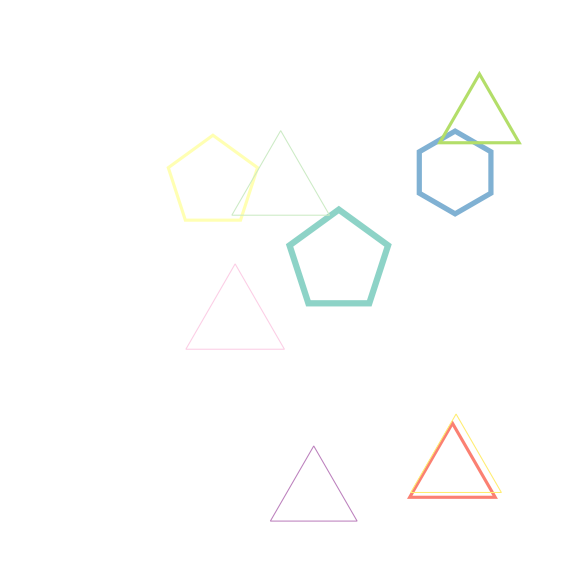[{"shape": "pentagon", "thickness": 3, "radius": 0.45, "center": [0.587, 0.546]}, {"shape": "pentagon", "thickness": 1.5, "radius": 0.41, "center": [0.369, 0.684]}, {"shape": "triangle", "thickness": 1.5, "radius": 0.43, "center": [0.783, 0.181]}, {"shape": "hexagon", "thickness": 2.5, "radius": 0.36, "center": [0.788, 0.7]}, {"shape": "triangle", "thickness": 1.5, "radius": 0.4, "center": [0.83, 0.792]}, {"shape": "triangle", "thickness": 0.5, "radius": 0.49, "center": [0.407, 0.444]}, {"shape": "triangle", "thickness": 0.5, "radius": 0.43, "center": [0.543, 0.14]}, {"shape": "triangle", "thickness": 0.5, "radius": 0.49, "center": [0.486, 0.675]}, {"shape": "triangle", "thickness": 0.5, "radius": 0.45, "center": [0.79, 0.192]}]